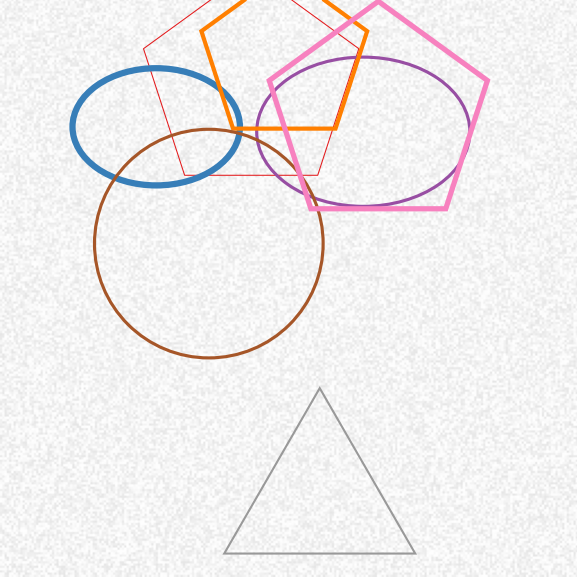[{"shape": "pentagon", "thickness": 0.5, "radius": 0.98, "center": [0.435, 0.854]}, {"shape": "oval", "thickness": 3, "radius": 0.72, "center": [0.27, 0.78]}, {"shape": "oval", "thickness": 1.5, "radius": 0.92, "center": [0.629, 0.771]}, {"shape": "pentagon", "thickness": 2, "radius": 0.75, "center": [0.492, 0.898]}, {"shape": "circle", "thickness": 1.5, "radius": 0.99, "center": [0.362, 0.577]}, {"shape": "pentagon", "thickness": 2.5, "radius": 0.99, "center": [0.655, 0.798]}, {"shape": "triangle", "thickness": 1, "radius": 0.95, "center": [0.554, 0.136]}]